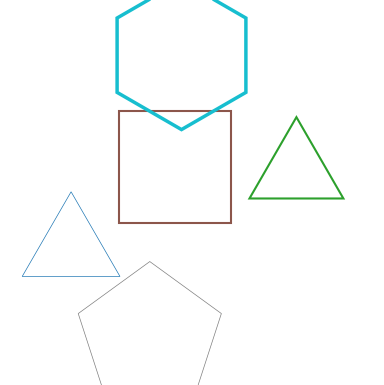[{"shape": "triangle", "thickness": 0.5, "radius": 0.73, "center": [0.185, 0.355]}, {"shape": "triangle", "thickness": 1.5, "radius": 0.7, "center": [0.77, 0.555]}, {"shape": "square", "thickness": 1.5, "radius": 0.73, "center": [0.455, 0.567]}, {"shape": "pentagon", "thickness": 0.5, "radius": 0.98, "center": [0.389, 0.125]}, {"shape": "hexagon", "thickness": 2.5, "radius": 0.97, "center": [0.471, 0.857]}]